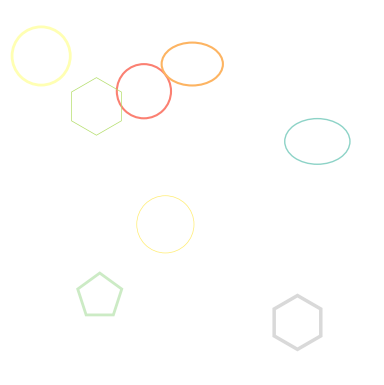[{"shape": "oval", "thickness": 1, "radius": 0.42, "center": [0.824, 0.633]}, {"shape": "circle", "thickness": 2, "radius": 0.38, "center": [0.107, 0.855]}, {"shape": "circle", "thickness": 1.5, "radius": 0.35, "center": [0.374, 0.763]}, {"shape": "oval", "thickness": 1.5, "radius": 0.4, "center": [0.499, 0.834]}, {"shape": "hexagon", "thickness": 0.5, "radius": 0.37, "center": [0.251, 0.724]}, {"shape": "hexagon", "thickness": 2.5, "radius": 0.35, "center": [0.773, 0.162]}, {"shape": "pentagon", "thickness": 2, "radius": 0.3, "center": [0.259, 0.231]}, {"shape": "circle", "thickness": 0.5, "radius": 0.37, "center": [0.43, 0.417]}]